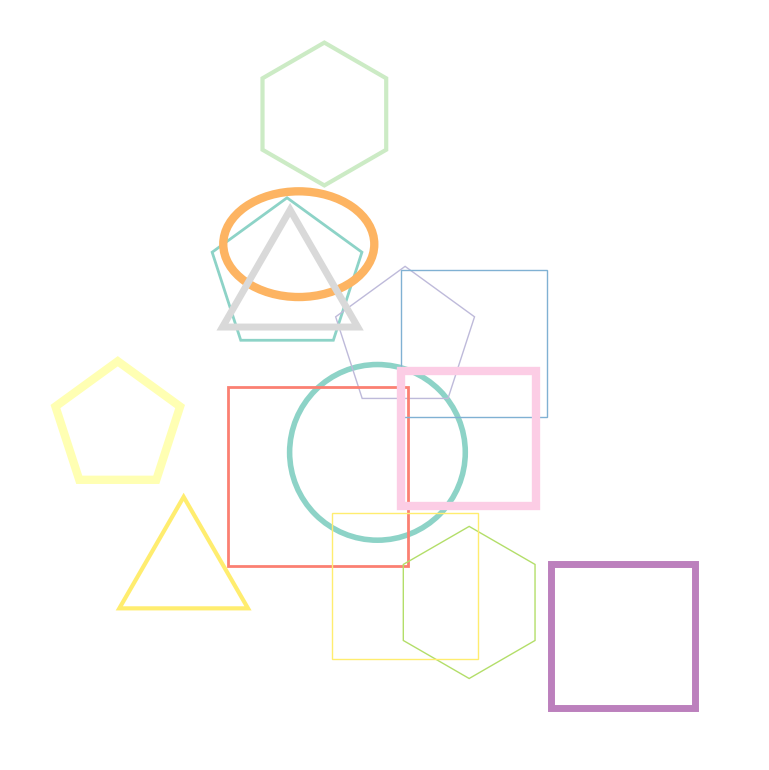[{"shape": "pentagon", "thickness": 1, "radius": 0.51, "center": [0.373, 0.641]}, {"shape": "circle", "thickness": 2, "radius": 0.57, "center": [0.49, 0.413]}, {"shape": "pentagon", "thickness": 3, "radius": 0.43, "center": [0.153, 0.446]}, {"shape": "pentagon", "thickness": 0.5, "radius": 0.47, "center": [0.526, 0.559]}, {"shape": "square", "thickness": 1, "radius": 0.58, "center": [0.413, 0.381]}, {"shape": "square", "thickness": 0.5, "radius": 0.48, "center": [0.615, 0.554]}, {"shape": "oval", "thickness": 3, "radius": 0.49, "center": [0.388, 0.683]}, {"shape": "hexagon", "thickness": 0.5, "radius": 0.49, "center": [0.609, 0.218]}, {"shape": "square", "thickness": 3, "radius": 0.44, "center": [0.608, 0.43]}, {"shape": "triangle", "thickness": 2.5, "radius": 0.51, "center": [0.377, 0.626]}, {"shape": "square", "thickness": 2.5, "radius": 0.47, "center": [0.809, 0.174]}, {"shape": "hexagon", "thickness": 1.5, "radius": 0.46, "center": [0.421, 0.852]}, {"shape": "triangle", "thickness": 1.5, "radius": 0.48, "center": [0.239, 0.258]}, {"shape": "square", "thickness": 0.5, "radius": 0.47, "center": [0.526, 0.239]}]